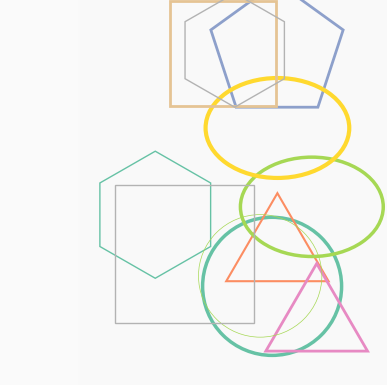[{"shape": "hexagon", "thickness": 1, "radius": 0.82, "center": [0.401, 0.442]}, {"shape": "circle", "thickness": 2.5, "radius": 0.9, "center": [0.702, 0.256]}, {"shape": "triangle", "thickness": 1.5, "radius": 0.76, "center": [0.716, 0.346]}, {"shape": "pentagon", "thickness": 2, "radius": 0.9, "center": [0.715, 0.867]}, {"shape": "triangle", "thickness": 2, "radius": 0.76, "center": [0.817, 0.164]}, {"shape": "circle", "thickness": 0.5, "radius": 0.8, "center": [0.671, 0.283]}, {"shape": "oval", "thickness": 2.5, "radius": 0.92, "center": [0.805, 0.463]}, {"shape": "oval", "thickness": 3, "radius": 0.93, "center": [0.716, 0.668]}, {"shape": "square", "thickness": 2, "radius": 0.68, "center": [0.576, 0.86]}, {"shape": "hexagon", "thickness": 1, "radius": 0.74, "center": [0.606, 0.87]}, {"shape": "square", "thickness": 1, "radius": 0.89, "center": [0.477, 0.34]}]